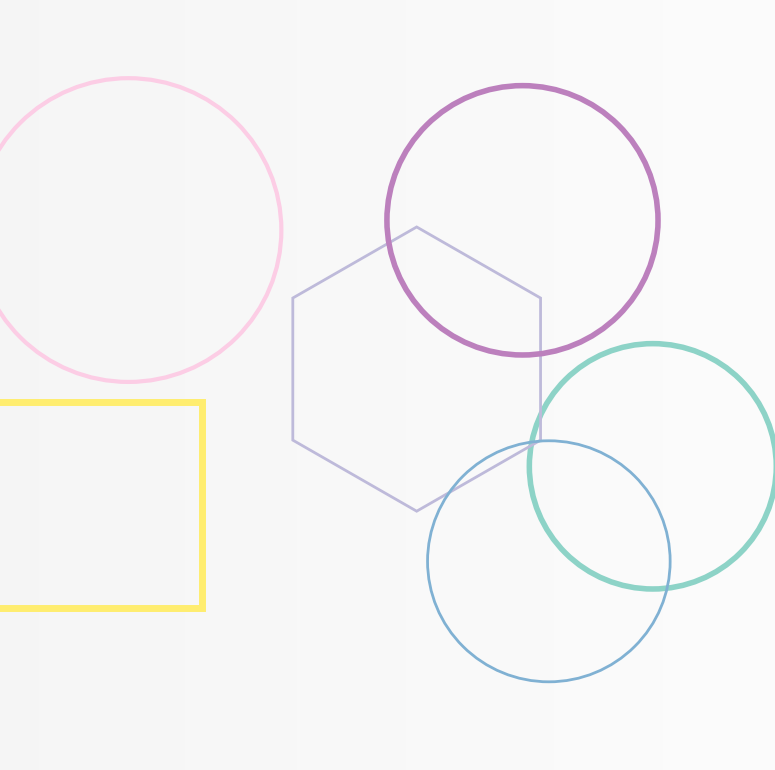[{"shape": "circle", "thickness": 2, "radius": 0.8, "center": [0.842, 0.394]}, {"shape": "hexagon", "thickness": 1, "radius": 0.92, "center": [0.538, 0.521]}, {"shape": "circle", "thickness": 1, "radius": 0.78, "center": [0.708, 0.271]}, {"shape": "circle", "thickness": 1.5, "radius": 0.99, "center": [0.166, 0.701]}, {"shape": "circle", "thickness": 2, "radius": 0.87, "center": [0.674, 0.714]}, {"shape": "square", "thickness": 2.5, "radius": 0.67, "center": [0.127, 0.345]}]